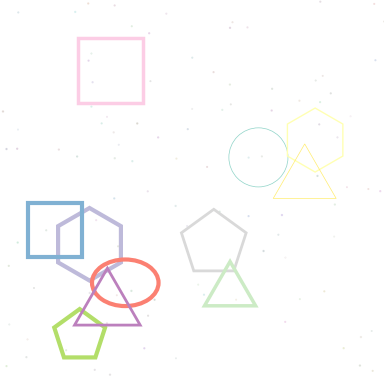[{"shape": "circle", "thickness": 0.5, "radius": 0.38, "center": [0.671, 0.591]}, {"shape": "hexagon", "thickness": 1, "radius": 0.42, "center": [0.819, 0.636]}, {"shape": "hexagon", "thickness": 3, "radius": 0.47, "center": [0.232, 0.365]}, {"shape": "oval", "thickness": 3, "radius": 0.43, "center": [0.325, 0.265]}, {"shape": "square", "thickness": 3, "radius": 0.35, "center": [0.143, 0.404]}, {"shape": "pentagon", "thickness": 3, "radius": 0.35, "center": [0.207, 0.128]}, {"shape": "square", "thickness": 2.5, "radius": 0.42, "center": [0.287, 0.816]}, {"shape": "pentagon", "thickness": 2, "radius": 0.44, "center": [0.555, 0.368]}, {"shape": "triangle", "thickness": 2, "radius": 0.49, "center": [0.279, 0.205]}, {"shape": "triangle", "thickness": 2.5, "radius": 0.38, "center": [0.598, 0.244]}, {"shape": "triangle", "thickness": 0.5, "radius": 0.47, "center": [0.791, 0.532]}]